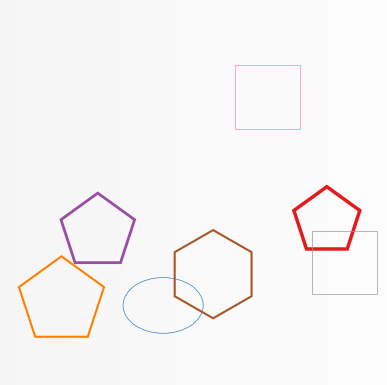[{"shape": "pentagon", "thickness": 2.5, "radius": 0.45, "center": [0.843, 0.426]}, {"shape": "oval", "thickness": 0.5, "radius": 0.52, "center": [0.421, 0.207]}, {"shape": "pentagon", "thickness": 2, "radius": 0.5, "center": [0.252, 0.399]}, {"shape": "pentagon", "thickness": 1.5, "radius": 0.58, "center": [0.159, 0.219]}, {"shape": "hexagon", "thickness": 1.5, "radius": 0.57, "center": [0.55, 0.288]}, {"shape": "square", "thickness": 0.5, "radius": 0.42, "center": [0.69, 0.748]}, {"shape": "square", "thickness": 0.5, "radius": 0.41, "center": [0.889, 0.318]}]